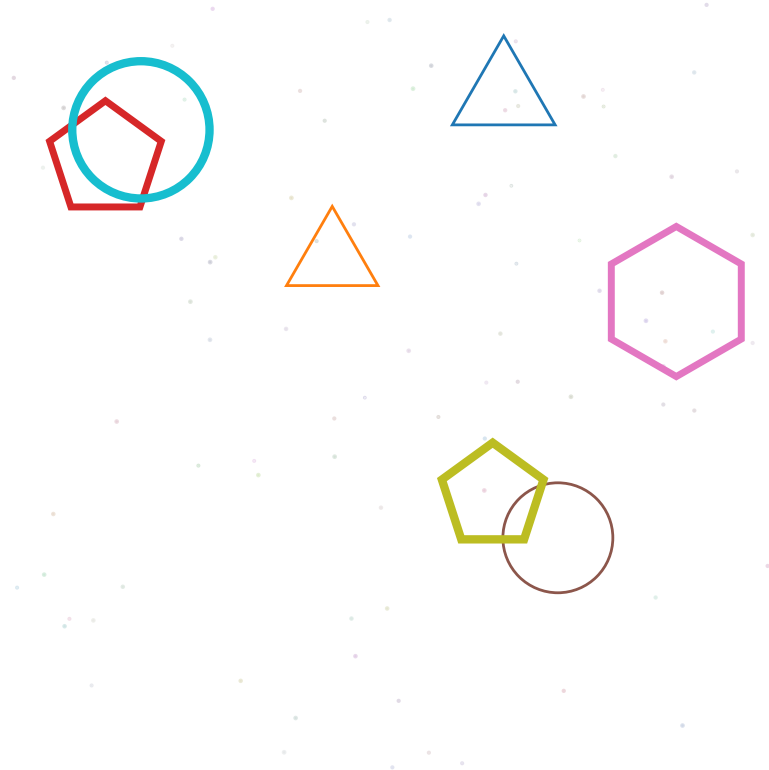[{"shape": "triangle", "thickness": 1, "radius": 0.39, "center": [0.654, 0.876]}, {"shape": "triangle", "thickness": 1, "radius": 0.34, "center": [0.431, 0.663]}, {"shape": "pentagon", "thickness": 2.5, "radius": 0.38, "center": [0.137, 0.793]}, {"shape": "circle", "thickness": 1, "radius": 0.36, "center": [0.724, 0.302]}, {"shape": "hexagon", "thickness": 2.5, "radius": 0.49, "center": [0.878, 0.608]}, {"shape": "pentagon", "thickness": 3, "radius": 0.35, "center": [0.64, 0.356]}, {"shape": "circle", "thickness": 3, "radius": 0.45, "center": [0.183, 0.831]}]